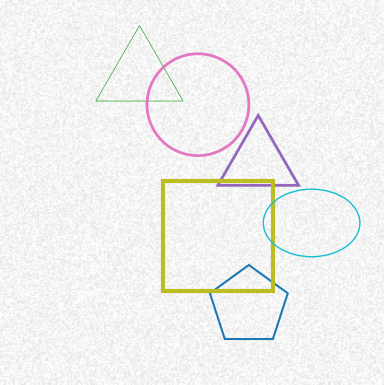[{"shape": "pentagon", "thickness": 1.5, "radius": 0.53, "center": [0.646, 0.205]}, {"shape": "triangle", "thickness": 0.5, "radius": 0.65, "center": [0.362, 0.803]}, {"shape": "triangle", "thickness": 2, "radius": 0.61, "center": [0.671, 0.579]}, {"shape": "circle", "thickness": 2, "radius": 0.66, "center": [0.514, 0.728]}, {"shape": "square", "thickness": 3, "radius": 0.72, "center": [0.566, 0.387]}, {"shape": "oval", "thickness": 1, "radius": 0.63, "center": [0.809, 0.421]}]